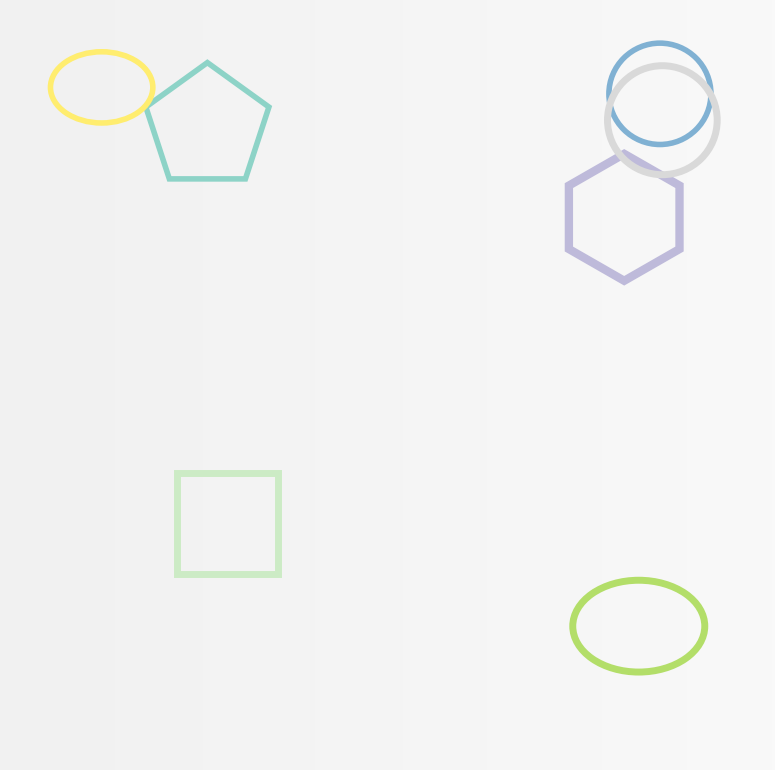[{"shape": "pentagon", "thickness": 2, "radius": 0.42, "center": [0.268, 0.835]}, {"shape": "hexagon", "thickness": 3, "radius": 0.41, "center": [0.805, 0.718]}, {"shape": "circle", "thickness": 2, "radius": 0.33, "center": [0.852, 0.878]}, {"shape": "oval", "thickness": 2.5, "radius": 0.43, "center": [0.824, 0.187]}, {"shape": "circle", "thickness": 2.5, "radius": 0.35, "center": [0.855, 0.844]}, {"shape": "square", "thickness": 2.5, "radius": 0.33, "center": [0.294, 0.32]}, {"shape": "oval", "thickness": 2, "radius": 0.33, "center": [0.131, 0.887]}]